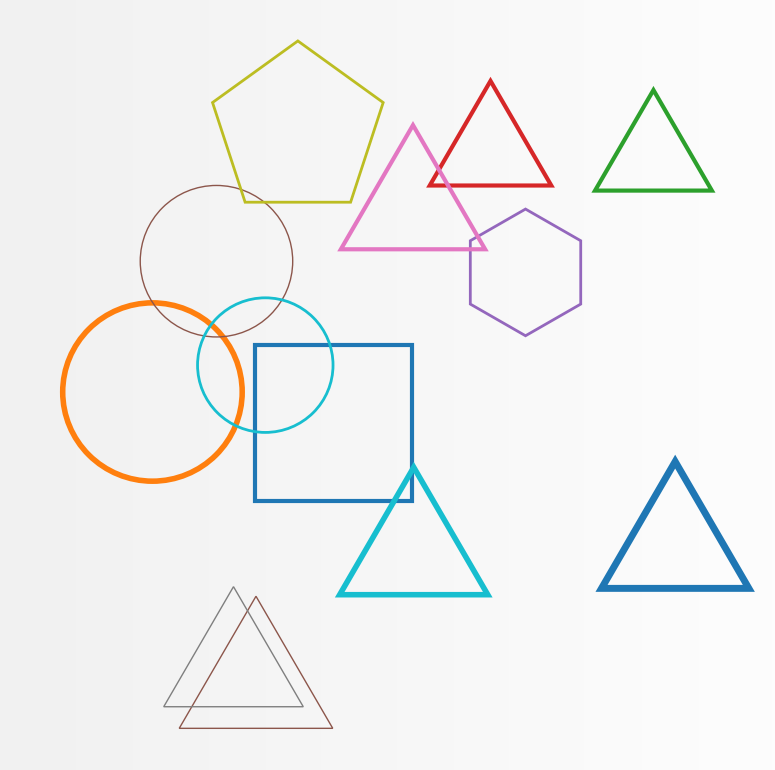[{"shape": "triangle", "thickness": 2.5, "radius": 0.55, "center": [0.871, 0.291]}, {"shape": "square", "thickness": 1.5, "radius": 0.51, "center": [0.43, 0.45]}, {"shape": "circle", "thickness": 2, "radius": 0.58, "center": [0.197, 0.491]}, {"shape": "triangle", "thickness": 1.5, "radius": 0.44, "center": [0.843, 0.796]}, {"shape": "triangle", "thickness": 1.5, "radius": 0.45, "center": [0.633, 0.804]}, {"shape": "hexagon", "thickness": 1, "radius": 0.41, "center": [0.678, 0.646]}, {"shape": "triangle", "thickness": 0.5, "radius": 0.57, "center": [0.33, 0.111]}, {"shape": "circle", "thickness": 0.5, "radius": 0.49, "center": [0.279, 0.661]}, {"shape": "triangle", "thickness": 1.5, "radius": 0.54, "center": [0.533, 0.73]}, {"shape": "triangle", "thickness": 0.5, "radius": 0.52, "center": [0.301, 0.134]}, {"shape": "pentagon", "thickness": 1, "radius": 0.58, "center": [0.384, 0.831]}, {"shape": "triangle", "thickness": 2, "radius": 0.55, "center": [0.534, 0.283]}, {"shape": "circle", "thickness": 1, "radius": 0.44, "center": [0.342, 0.526]}]